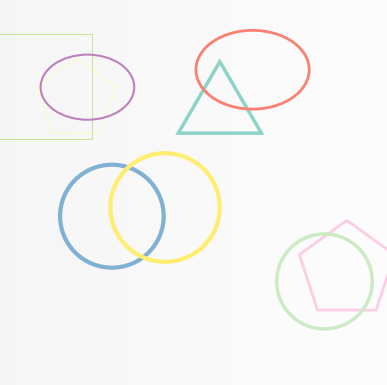[{"shape": "triangle", "thickness": 2.5, "radius": 0.62, "center": [0.567, 0.716]}, {"shape": "pentagon", "thickness": 0.5, "radius": 0.54, "center": [0.197, 0.741]}, {"shape": "oval", "thickness": 2, "radius": 0.73, "center": [0.652, 0.819]}, {"shape": "circle", "thickness": 3, "radius": 0.67, "center": [0.289, 0.438]}, {"shape": "square", "thickness": 0.5, "radius": 0.68, "center": [0.102, 0.776]}, {"shape": "pentagon", "thickness": 2, "radius": 0.64, "center": [0.895, 0.299]}, {"shape": "oval", "thickness": 1.5, "radius": 0.6, "center": [0.226, 0.774]}, {"shape": "circle", "thickness": 2.5, "radius": 0.62, "center": [0.837, 0.269]}, {"shape": "circle", "thickness": 3, "radius": 0.71, "center": [0.426, 0.461]}]